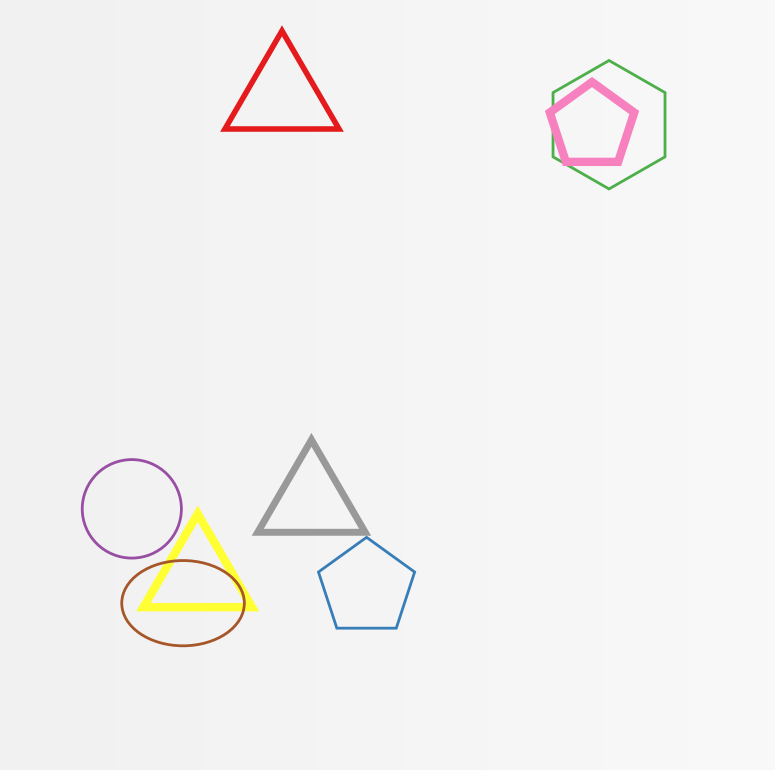[{"shape": "triangle", "thickness": 2, "radius": 0.42, "center": [0.364, 0.875]}, {"shape": "pentagon", "thickness": 1, "radius": 0.33, "center": [0.473, 0.237]}, {"shape": "hexagon", "thickness": 1, "radius": 0.42, "center": [0.786, 0.838]}, {"shape": "circle", "thickness": 1, "radius": 0.32, "center": [0.17, 0.339]}, {"shape": "triangle", "thickness": 3, "radius": 0.4, "center": [0.255, 0.252]}, {"shape": "oval", "thickness": 1, "radius": 0.4, "center": [0.236, 0.217]}, {"shape": "pentagon", "thickness": 3, "radius": 0.29, "center": [0.764, 0.836]}, {"shape": "triangle", "thickness": 2.5, "radius": 0.4, "center": [0.402, 0.349]}]